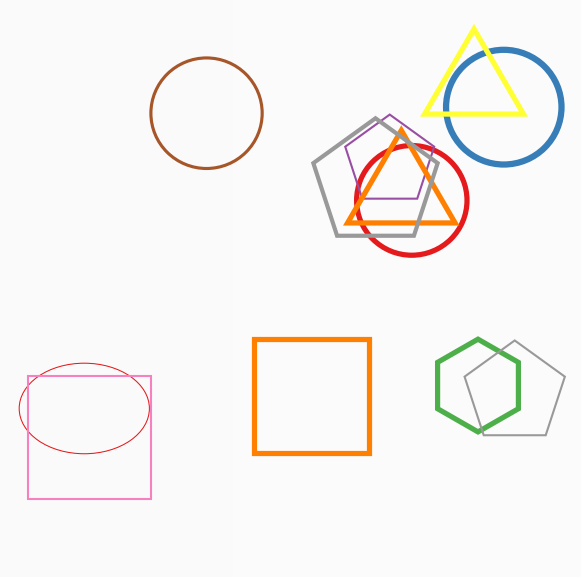[{"shape": "circle", "thickness": 2.5, "radius": 0.47, "center": [0.708, 0.652]}, {"shape": "oval", "thickness": 0.5, "radius": 0.56, "center": [0.145, 0.292]}, {"shape": "circle", "thickness": 3, "radius": 0.5, "center": [0.867, 0.814]}, {"shape": "hexagon", "thickness": 2.5, "radius": 0.4, "center": [0.822, 0.332]}, {"shape": "pentagon", "thickness": 1, "radius": 0.4, "center": [0.671, 0.72]}, {"shape": "triangle", "thickness": 2.5, "radius": 0.53, "center": [0.69, 0.666]}, {"shape": "square", "thickness": 2.5, "radius": 0.5, "center": [0.535, 0.314]}, {"shape": "triangle", "thickness": 2.5, "radius": 0.49, "center": [0.816, 0.851]}, {"shape": "circle", "thickness": 1.5, "radius": 0.48, "center": [0.355, 0.803]}, {"shape": "square", "thickness": 1, "radius": 0.53, "center": [0.154, 0.241]}, {"shape": "pentagon", "thickness": 1, "radius": 0.45, "center": [0.886, 0.319]}, {"shape": "pentagon", "thickness": 2, "radius": 0.56, "center": [0.646, 0.682]}]